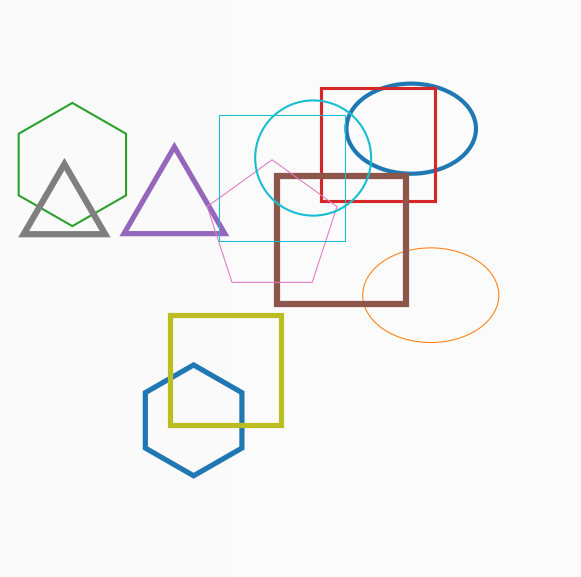[{"shape": "hexagon", "thickness": 2.5, "radius": 0.48, "center": [0.333, 0.271]}, {"shape": "oval", "thickness": 2, "radius": 0.56, "center": [0.707, 0.776]}, {"shape": "oval", "thickness": 0.5, "radius": 0.59, "center": [0.741, 0.488]}, {"shape": "hexagon", "thickness": 1, "radius": 0.53, "center": [0.125, 0.714]}, {"shape": "square", "thickness": 1.5, "radius": 0.49, "center": [0.651, 0.749]}, {"shape": "triangle", "thickness": 2.5, "radius": 0.5, "center": [0.3, 0.645]}, {"shape": "square", "thickness": 3, "radius": 0.55, "center": [0.587, 0.583]}, {"shape": "pentagon", "thickness": 0.5, "radius": 0.59, "center": [0.468, 0.605]}, {"shape": "triangle", "thickness": 3, "radius": 0.41, "center": [0.111, 0.634]}, {"shape": "square", "thickness": 2.5, "radius": 0.48, "center": [0.388, 0.358]}, {"shape": "circle", "thickness": 1, "radius": 0.5, "center": [0.539, 0.726]}, {"shape": "square", "thickness": 0.5, "radius": 0.54, "center": [0.485, 0.691]}]